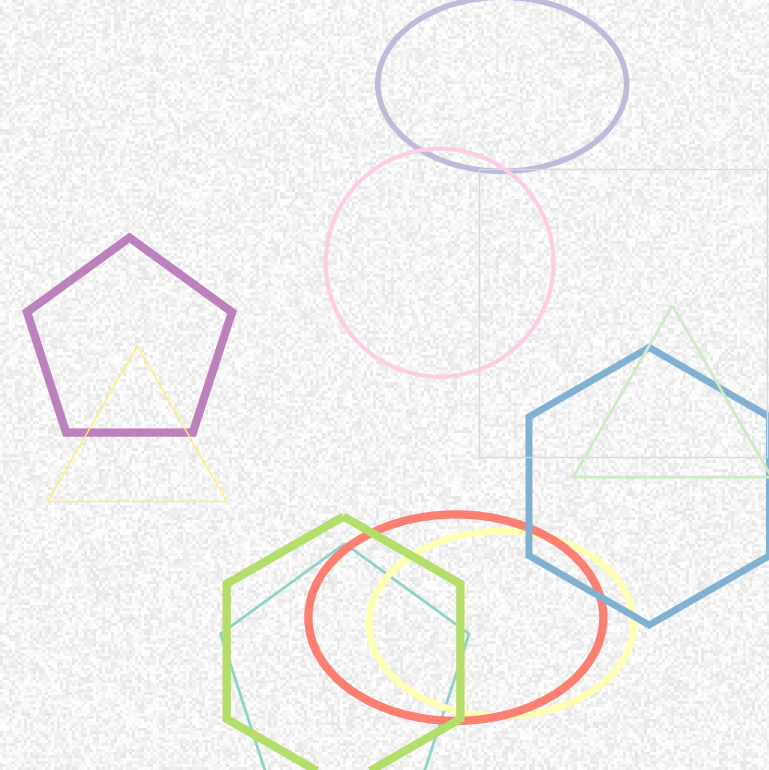[{"shape": "pentagon", "thickness": 1, "radius": 0.85, "center": [0.448, 0.124]}, {"shape": "oval", "thickness": 2.5, "radius": 0.86, "center": [0.651, 0.19]}, {"shape": "oval", "thickness": 2, "radius": 0.81, "center": [0.652, 0.891]}, {"shape": "oval", "thickness": 3, "radius": 0.96, "center": [0.592, 0.198]}, {"shape": "hexagon", "thickness": 2.5, "radius": 0.9, "center": [0.843, 0.369]}, {"shape": "hexagon", "thickness": 3, "radius": 0.88, "center": [0.446, 0.154]}, {"shape": "circle", "thickness": 1.5, "radius": 0.74, "center": [0.571, 0.659]}, {"shape": "square", "thickness": 0.5, "radius": 0.93, "center": [0.809, 0.593]}, {"shape": "pentagon", "thickness": 3, "radius": 0.7, "center": [0.168, 0.551]}, {"shape": "triangle", "thickness": 1, "radius": 0.74, "center": [0.873, 0.455]}, {"shape": "triangle", "thickness": 0.5, "radius": 0.67, "center": [0.178, 0.416]}]